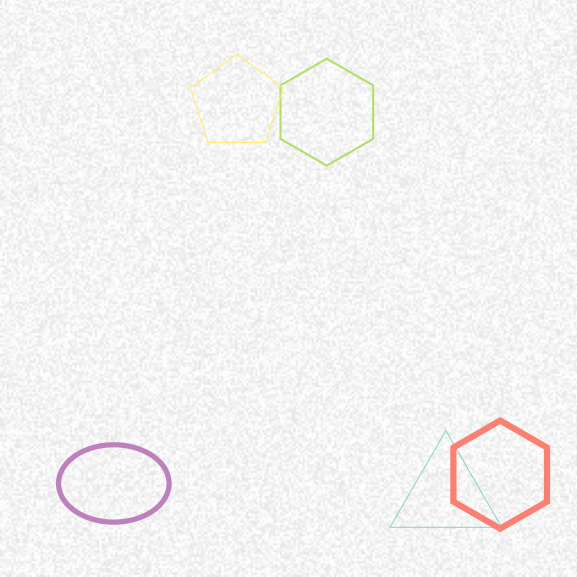[{"shape": "triangle", "thickness": 0.5, "radius": 0.56, "center": [0.772, 0.142]}, {"shape": "hexagon", "thickness": 3, "radius": 0.47, "center": [0.866, 0.177]}, {"shape": "hexagon", "thickness": 1, "radius": 0.46, "center": [0.566, 0.805]}, {"shape": "oval", "thickness": 2.5, "radius": 0.48, "center": [0.197, 0.162]}, {"shape": "pentagon", "thickness": 0.5, "radius": 0.42, "center": [0.41, 0.821]}]